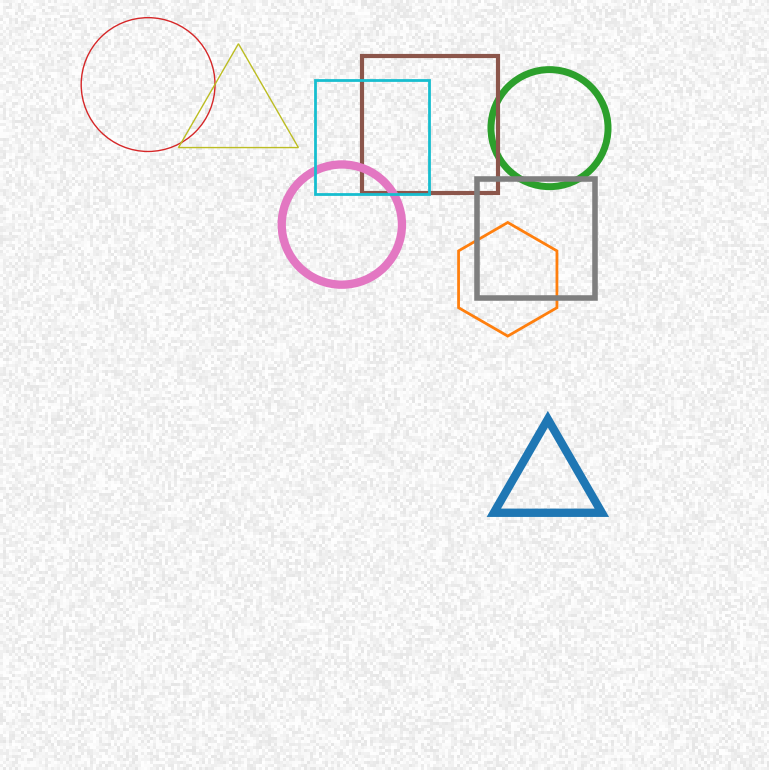[{"shape": "triangle", "thickness": 3, "radius": 0.4, "center": [0.711, 0.375]}, {"shape": "hexagon", "thickness": 1, "radius": 0.37, "center": [0.659, 0.637]}, {"shape": "circle", "thickness": 2.5, "radius": 0.38, "center": [0.714, 0.834]}, {"shape": "circle", "thickness": 0.5, "radius": 0.43, "center": [0.192, 0.89]}, {"shape": "square", "thickness": 1.5, "radius": 0.44, "center": [0.558, 0.839]}, {"shape": "circle", "thickness": 3, "radius": 0.39, "center": [0.444, 0.708]}, {"shape": "square", "thickness": 2, "radius": 0.38, "center": [0.696, 0.69]}, {"shape": "triangle", "thickness": 0.5, "radius": 0.45, "center": [0.31, 0.853]}, {"shape": "square", "thickness": 1, "radius": 0.37, "center": [0.483, 0.822]}]